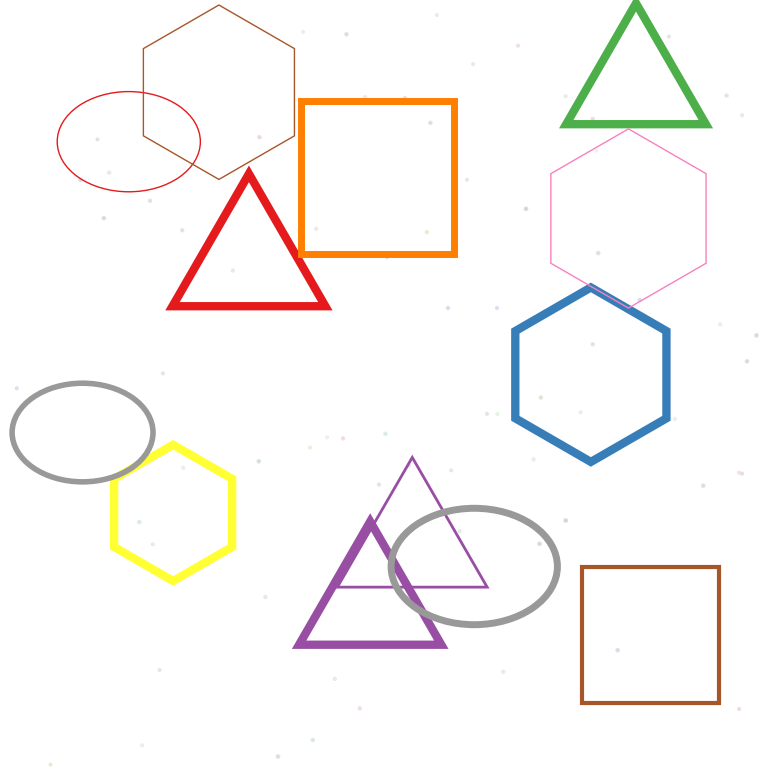[{"shape": "oval", "thickness": 0.5, "radius": 0.46, "center": [0.167, 0.816]}, {"shape": "triangle", "thickness": 3, "radius": 0.57, "center": [0.323, 0.66]}, {"shape": "hexagon", "thickness": 3, "radius": 0.57, "center": [0.767, 0.513]}, {"shape": "triangle", "thickness": 3, "radius": 0.52, "center": [0.826, 0.891]}, {"shape": "triangle", "thickness": 1, "radius": 0.56, "center": [0.535, 0.294]}, {"shape": "triangle", "thickness": 3, "radius": 0.53, "center": [0.481, 0.216]}, {"shape": "square", "thickness": 2.5, "radius": 0.5, "center": [0.49, 0.77]}, {"shape": "hexagon", "thickness": 3, "radius": 0.44, "center": [0.225, 0.334]}, {"shape": "square", "thickness": 1.5, "radius": 0.44, "center": [0.845, 0.175]}, {"shape": "hexagon", "thickness": 0.5, "radius": 0.57, "center": [0.284, 0.88]}, {"shape": "hexagon", "thickness": 0.5, "radius": 0.58, "center": [0.816, 0.716]}, {"shape": "oval", "thickness": 2, "radius": 0.46, "center": [0.107, 0.438]}, {"shape": "oval", "thickness": 2.5, "radius": 0.54, "center": [0.616, 0.264]}]